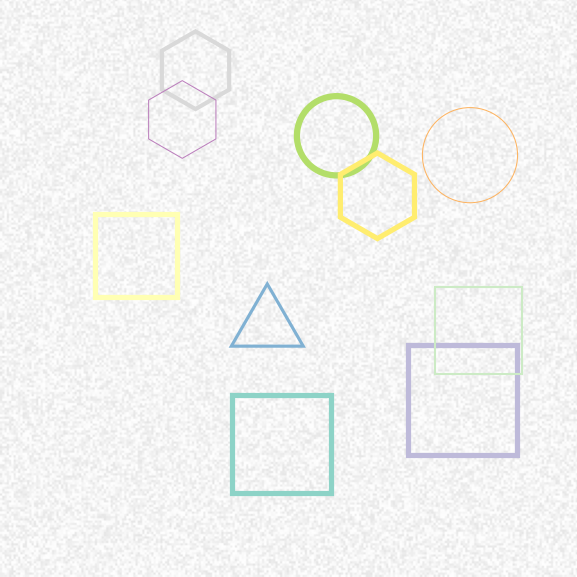[{"shape": "square", "thickness": 2.5, "radius": 0.43, "center": [0.487, 0.23]}, {"shape": "square", "thickness": 2.5, "radius": 0.36, "center": [0.235, 0.556]}, {"shape": "square", "thickness": 2.5, "radius": 0.47, "center": [0.801, 0.306]}, {"shape": "triangle", "thickness": 1.5, "radius": 0.36, "center": [0.463, 0.436]}, {"shape": "circle", "thickness": 0.5, "radius": 0.41, "center": [0.814, 0.73]}, {"shape": "circle", "thickness": 3, "radius": 0.34, "center": [0.583, 0.764]}, {"shape": "hexagon", "thickness": 2, "radius": 0.34, "center": [0.339, 0.878]}, {"shape": "hexagon", "thickness": 0.5, "radius": 0.34, "center": [0.316, 0.792]}, {"shape": "square", "thickness": 1, "radius": 0.37, "center": [0.829, 0.427]}, {"shape": "hexagon", "thickness": 2.5, "radius": 0.37, "center": [0.654, 0.66]}]